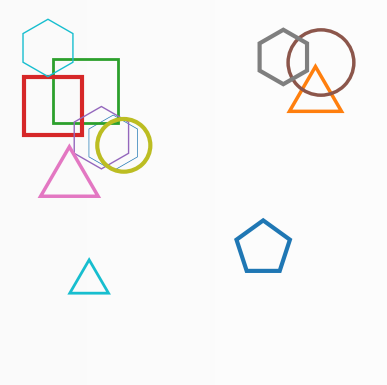[{"shape": "hexagon", "thickness": 0.5, "radius": 0.36, "center": [0.292, 0.629]}, {"shape": "pentagon", "thickness": 3, "radius": 0.36, "center": [0.679, 0.355]}, {"shape": "triangle", "thickness": 2.5, "radius": 0.39, "center": [0.814, 0.75]}, {"shape": "square", "thickness": 2, "radius": 0.41, "center": [0.221, 0.764]}, {"shape": "square", "thickness": 3, "radius": 0.37, "center": [0.137, 0.724]}, {"shape": "hexagon", "thickness": 1, "radius": 0.4, "center": [0.262, 0.642]}, {"shape": "circle", "thickness": 2.5, "radius": 0.42, "center": [0.828, 0.838]}, {"shape": "triangle", "thickness": 2.5, "radius": 0.43, "center": [0.179, 0.533]}, {"shape": "hexagon", "thickness": 3, "radius": 0.35, "center": [0.731, 0.852]}, {"shape": "circle", "thickness": 3, "radius": 0.34, "center": [0.32, 0.623]}, {"shape": "hexagon", "thickness": 1, "radius": 0.37, "center": [0.124, 0.876]}, {"shape": "triangle", "thickness": 2, "radius": 0.29, "center": [0.23, 0.267]}]